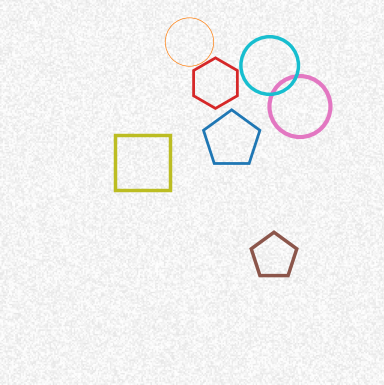[{"shape": "pentagon", "thickness": 2, "radius": 0.39, "center": [0.602, 0.638]}, {"shape": "circle", "thickness": 0.5, "radius": 0.31, "center": [0.492, 0.891]}, {"shape": "hexagon", "thickness": 2, "radius": 0.33, "center": [0.56, 0.784]}, {"shape": "pentagon", "thickness": 2.5, "radius": 0.31, "center": [0.712, 0.334]}, {"shape": "circle", "thickness": 3, "radius": 0.4, "center": [0.779, 0.723]}, {"shape": "square", "thickness": 2.5, "radius": 0.36, "center": [0.37, 0.578]}, {"shape": "circle", "thickness": 2.5, "radius": 0.37, "center": [0.7, 0.83]}]